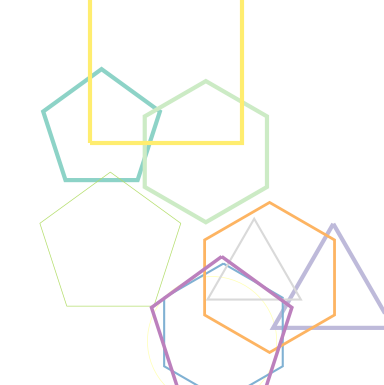[{"shape": "pentagon", "thickness": 3, "radius": 0.8, "center": [0.264, 0.661]}, {"shape": "circle", "thickness": 0.5, "radius": 0.84, "center": [0.551, 0.114]}, {"shape": "triangle", "thickness": 3, "radius": 0.9, "center": [0.866, 0.239]}, {"shape": "hexagon", "thickness": 1.5, "radius": 0.89, "center": [0.58, 0.138]}, {"shape": "hexagon", "thickness": 2, "radius": 0.97, "center": [0.7, 0.279]}, {"shape": "pentagon", "thickness": 0.5, "radius": 0.96, "center": [0.287, 0.36]}, {"shape": "triangle", "thickness": 1.5, "radius": 0.7, "center": [0.66, 0.292]}, {"shape": "pentagon", "thickness": 2.5, "radius": 0.96, "center": [0.576, 0.142]}, {"shape": "hexagon", "thickness": 3, "radius": 0.92, "center": [0.535, 0.606]}, {"shape": "square", "thickness": 3, "radius": 0.99, "center": [0.431, 0.826]}]